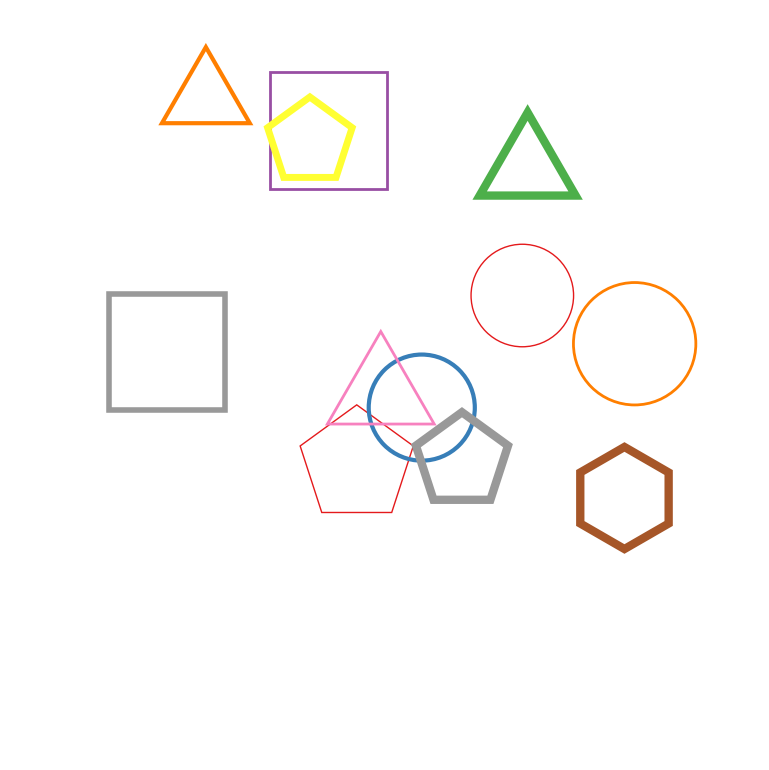[{"shape": "pentagon", "thickness": 0.5, "radius": 0.39, "center": [0.463, 0.397]}, {"shape": "circle", "thickness": 0.5, "radius": 0.33, "center": [0.678, 0.616]}, {"shape": "circle", "thickness": 1.5, "radius": 0.34, "center": [0.548, 0.471]}, {"shape": "triangle", "thickness": 3, "radius": 0.36, "center": [0.685, 0.782]}, {"shape": "square", "thickness": 1, "radius": 0.38, "center": [0.427, 0.831]}, {"shape": "circle", "thickness": 1, "radius": 0.4, "center": [0.824, 0.554]}, {"shape": "triangle", "thickness": 1.5, "radius": 0.33, "center": [0.267, 0.873]}, {"shape": "pentagon", "thickness": 2.5, "radius": 0.29, "center": [0.402, 0.816]}, {"shape": "hexagon", "thickness": 3, "radius": 0.33, "center": [0.811, 0.353]}, {"shape": "triangle", "thickness": 1, "radius": 0.4, "center": [0.495, 0.489]}, {"shape": "square", "thickness": 2, "radius": 0.38, "center": [0.217, 0.543]}, {"shape": "pentagon", "thickness": 3, "radius": 0.31, "center": [0.6, 0.402]}]